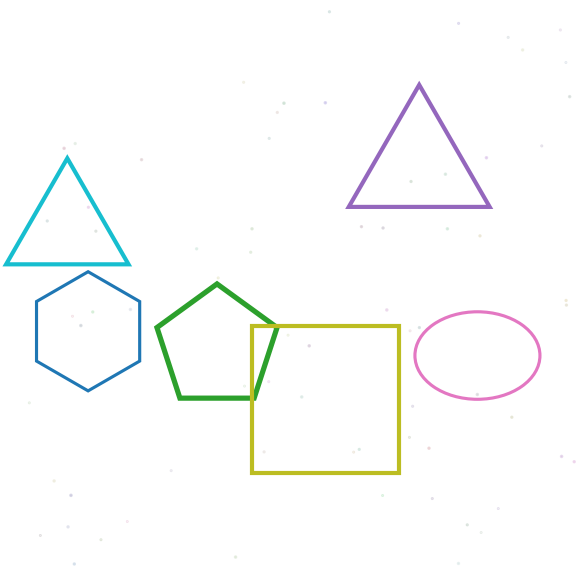[{"shape": "hexagon", "thickness": 1.5, "radius": 0.52, "center": [0.153, 0.425]}, {"shape": "pentagon", "thickness": 2.5, "radius": 0.55, "center": [0.376, 0.398]}, {"shape": "triangle", "thickness": 2, "radius": 0.7, "center": [0.726, 0.711]}, {"shape": "oval", "thickness": 1.5, "radius": 0.54, "center": [0.827, 0.383]}, {"shape": "square", "thickness": 2, "radius": 0.64, "center": [0.563, 0.307]}, {"shape": "triangle", "thickness": 2, "radius": 0.61, "center": [0.117, 0.603]}]